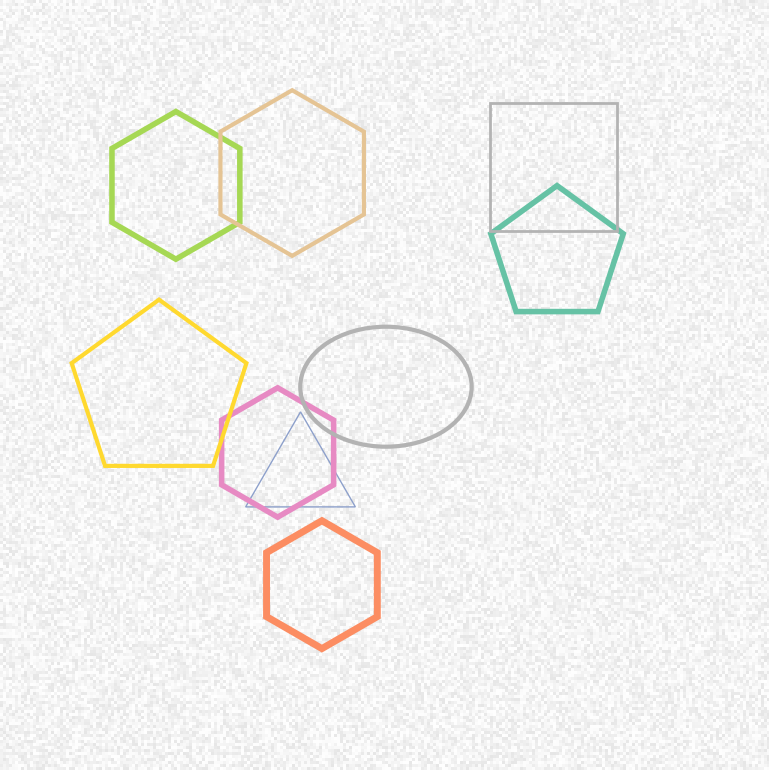[{"shape": "pentagon", "thickness": 2, "radius": 0.45, "center": [0.723, 0.669]}, {"shape": "hexagon", "thickness": 2.5, "radius": 0.42, "center": [0.418, 0.241]}, {"shape": "triangle", "thickness": 0.5, "radius": 0.41, "center": [0.39, 0.383]}, {"shape": "hexagon", "thickness": 2, "radius": 0.42, "center": [0.361, 0.412]}, {"shape": "hexagon", "thickness": 2, "radius": 0.48, "center": [0.228, 0.759]}, {"shape": "pentagon", "thickness": 1.5, "radius": 0.6, "center": [0.207, 0.492]}, {"shape": "hexagon", "thickness": 1.5, "radius": 0.54, "center": [0.379, 0.775]}, {"shape": "oval", "thickness": 1.5, "radius": 0.56, "center": [0.501, 0.498]}, {"shape": "square", "thickness": 1, "radius": 0.41, "center": [0.719, 0.783]}]